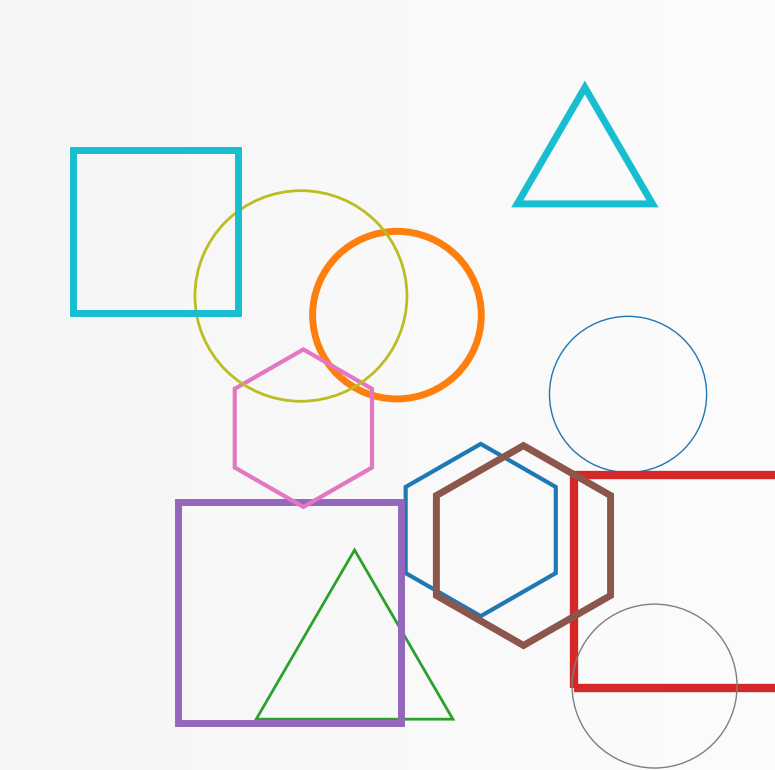[{"shape": "circle", "thickness": 0.5, "radius": 0.51, "center": [0.81, 0.488]}, {"shape": "hexagon", "thickness": 1.5, "radius": 0.56, "center": [0.62, 0.312]}, {"shape": "circle", "thickness": 2.5, "radius": 0.54, "center": [0.512, 0.591]}, {"shape": "triangle", "thickness": 1, "radius": 0.73, "center": [0.457, 0.139]}, {"shape": "square", "thickness": 3, "radius": 0.69, "center": [0.879, 0.245]}, {"shape": "square", "thickness": 2.5, "radius": 0.72, "center": [0.374, 0.205]}, {"shape": "hexagon", "thickness": 2.5, "radius": 0.65, "center": [0.675, 0.292]}, {"shape": "hexagon", "thickness": 1.5, "radius": 0.51, "center": [0.391, 0.444]}, {"shape": "circle", "thickness": 0.5, "radius": 0.53, "center": [0.845, 0.109]}, {"shape": "circle", "thickness": 1, "radius": 0.68, "center": [0.388, 0.616]}, {"shape": "triangle", "thickness": 2.5, "radius": 0.5, "center": [0.755, 0.786]}, {"shape": "square", "thickness": 2.5, "radius": 0.53, "center": [0.2, 0.699]}]